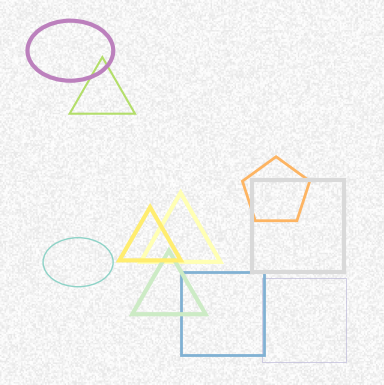[{"shape": "oval", "thickness": 1, "radius": 0.45, "center": [0.203, 0.319]}, {"shape": "triangle", "thickness": 3, "radius": 0.6, "center": [0.469, 0.38]}, {"shape": "square", "thickness": 0.5, "radius": 0.54, "center": [0.79, 0.17]}, {"shape": "square", "thickness": 2, "radius": 0.54, "center": [0.578, 0.185]}, {"shape": "pentagon", "thickness": 2, "radius": 0.46, "center": [0.717, 0.501]}, {"shape": "triangle", "thickness": 1.5, "radius": 0.49, "center": [0.266, 0.754]}, {"shape": "square", "thickness": 3, "radius": 0.6, "center": [0.774, 0.413]}, {"shape": "oval", "thickness": 3, "radius": 0.56, "center": [0.183, 0.868]}, {"shape": "triangle", "thickness": 3, "radius": 0.55, "center": [0.439, 0.239]}, {"shape": "triangle", "thickness": 3, "radius": 0.46, "center": [0.39, 0.37]}]